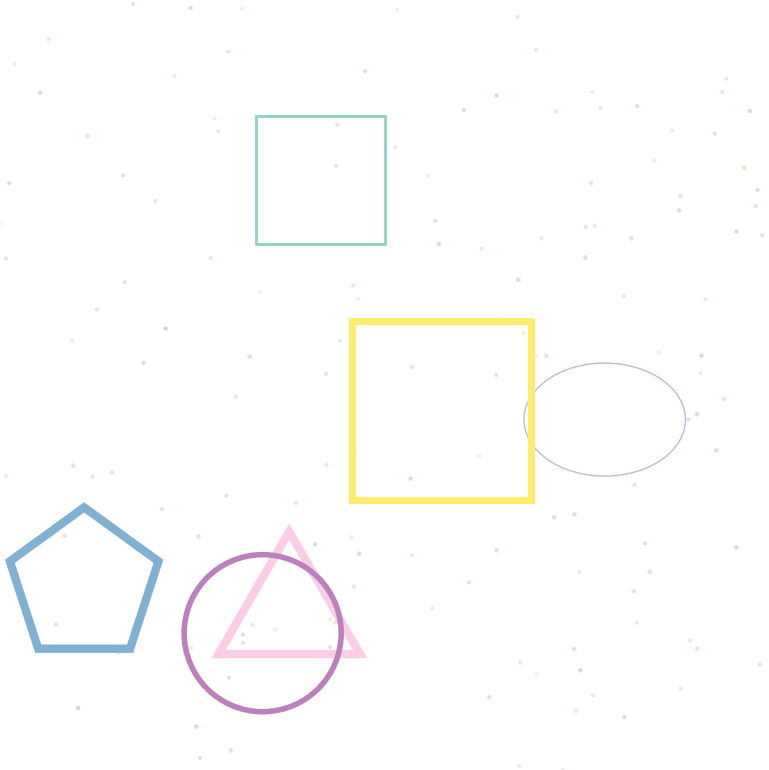[{"shape": "square", "thickness": 1, "radius": 0.42, "center": [0.416, 0.766]}, {"shape": "oval", "thickness": 0.5, "radius": 0.52, "center": [0.785, 0.455]}, {"shape": "pentagon", "thickness": 3, "radius": 0.51, "center": [0.109, 0.24]}, {"shape": "triangle", "thickness": 3, "radius": 0.53, "center": [0.376, 0.204]}, {"shape": "circle", "thickness": 2, "radius": 0.51, "center": [0.341, 0.178]}, {"shape": "square", "thickness": 2.5, "radius": 0.58, "center": [0.573, 0.467]}]